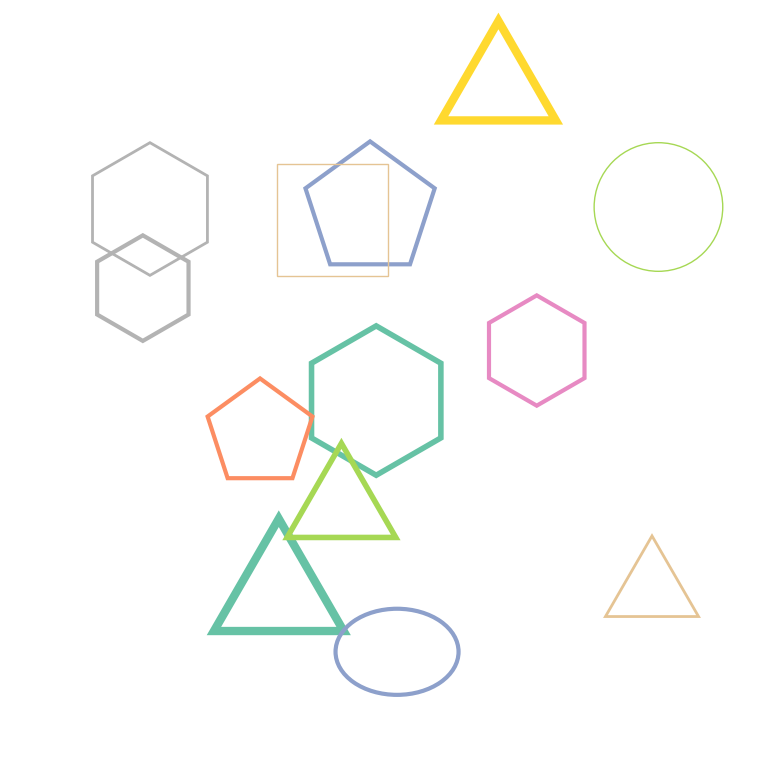[{"shape": "triangle", "thickness": 3, "radius": 0.49, "center": [0.362, 0.229]}, {"shape": "hexagon", "thickness": 2, "radius": 0.48, "center": [0.489, 0.48]}, {"shape": "pentagon", "thickness": 1.5, "radius": 0.36, "center": [0.338, 0.437]}, {"shape": "pentagon", "thickness": 1.5, "radius": 0.44, "center": [0.481, 0.728]}, {"shape": "oval", "thickness": 1.5, "radius": 0.4, "center": [0.516, 0.154]}, {"shape": "hexagon", "thickness": 1.5, "radius": 0.36, "center": [0.697, 0.545]}, {"shape": "circle", "thickness": 0.5, "radius": 0.42, "center": [0.855, 0.731]}, {"shape": "triangle", "thickness": 2, "radius": 0.41, "center": [0.443, 0.343]}, {"shape": "triangle", "thickness": 3, "radius": 0.43, "center": [0.647, 0.887]}, {"shape": "square", "thickness": 0.5, "radius": 0.36, "center": [0.432, 0.715]}, {"shape": "triangle", "thickness": 1, "radius": 0.35, "center": [0.847, 0.234]}, {"shape": "hexagon", "thickness": 1.5, "radius": 0.34, "center": [0.186, 0.626]}, {"shape": "hexagon", "thickness": 1, "radius": 0.43, "center": [0.195, 0.729]}]